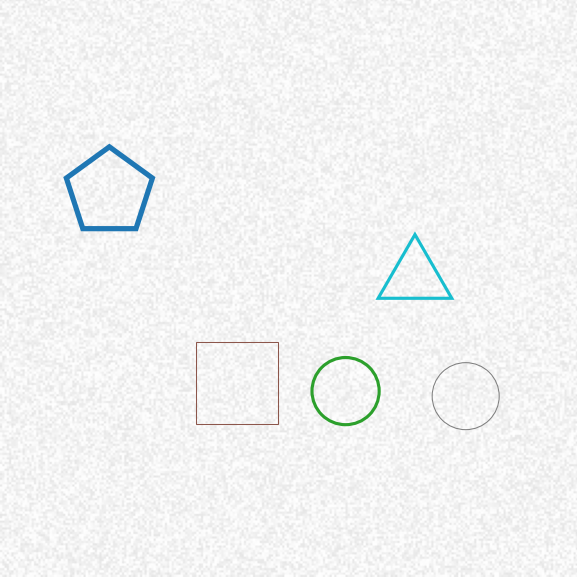[{"shape": "pentagon", "thickness": 2.5, "radius": 0.39, "center": [0.189, 0.667]}, {"shape": "circle", "thickness": 1.5, "radius": 0.29, "center": [0.598, 0.322]}, {"shape": "square", "thickness": 0.5, "radius": 0.36, "center": [0.411, 0.336]}, {"shape": "circle", "thickness": 0.5, "radius": 0.29, "center": [0.806, 0.313]}, {"shape": "triangle", "thickness": 1.5, "radius": 0.37, "center": [0.719, 0.519]}]